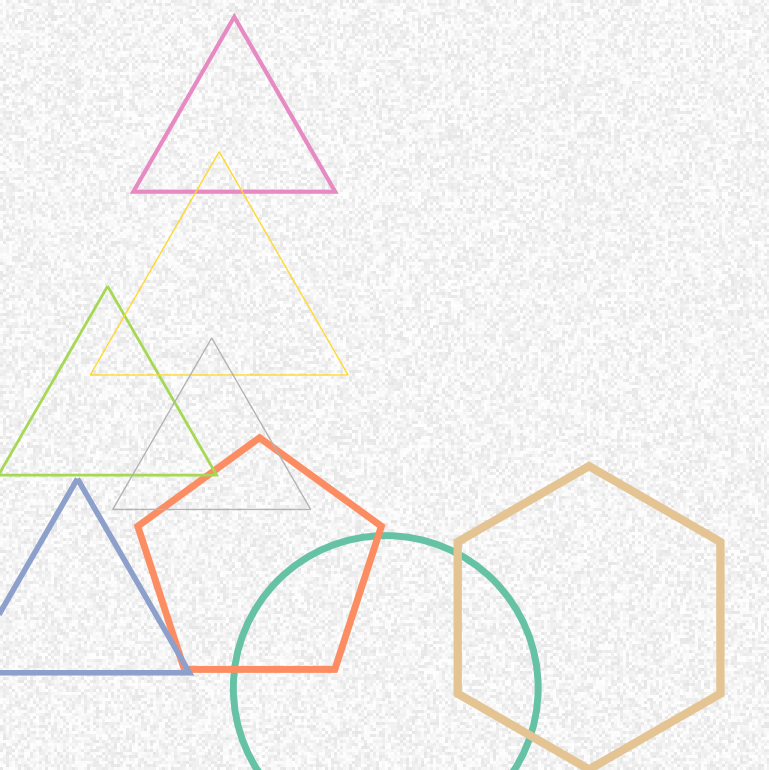[{"shape": "circle", "thickness": 2.5, "radius": 0.99, "center": [0.501, 0.106]}, {"shape": "pentagon", "thickness": 2.5, "radius": 0.83, "center": [0.337, 0.265]}, {"shape": "triangle", "thickness": 2, "radius": 0.84, "center": [0.101, 0.21]}, {"shape": "triangle", "thickness": 1.5, "radius": 0.76, "center": [0.304, 0.827]}, {"shape": "triangle", "thickness": 1, "radius": 0.82, "center": [0.14, 0.465]}, {"shape": "triangle", "thickness": 0.5, "radius": 0.97, "center": [0.285, 0.61]}, {"shape": "hexagon", "thickness": 3, "radius": 0.98, "center": [0.765, 0.198]}, {"shape": "triangle", "thickness": 0.5, "radius": 0.74, "center": [0.275, 0.413]}]